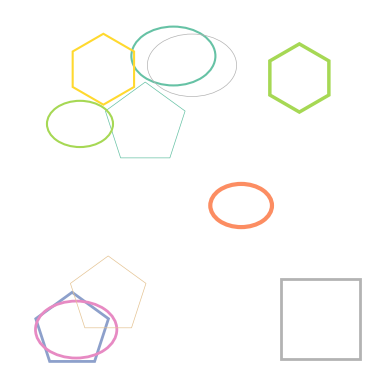[{"shape": "oval", "thickness": 1.5, "radius": 0.55, "center": [0.45, 0.855]}, {"shape": "pentagon", "thickness": 0.5, "radius": 0.54, "center": [0.377, 0.678]}, {"shape": "oval", "thickness": 3, "radius": 0.4, "center": [0.626, 0.466]}, {"shape": "pentagon", "thickness": 2, "radius": 0.5, "center": [0.187, 0.142]}, {"shape": "oval", "thickness": 2, "radius": 0.53, "center": [0.198, 0.144]}, {"shape": "oval", "thickness": 1.5, "radius": 0.43, "center": [0.208, 0.678]}, {"shape": "hexagon", "thickness": 2.5, "radius": 0.44, "center": [0.778, 0.797]}, {"shape": "hexagon", "thickness": 1.5, "radius": 0.46, "center": [0.269, 0.82]}, {"shape": "pentagon", "thickness": 0.5, "radius": 0.52, "center": [0.281, 0.232]}, {"shape": "oval", "thickness": 0.5, "radius": 0.58, "center": [0.499, 0.83]}, {"shape": "square", "thickness": 2, "radius": 0.52, "center": [0.833, 0.172]}]